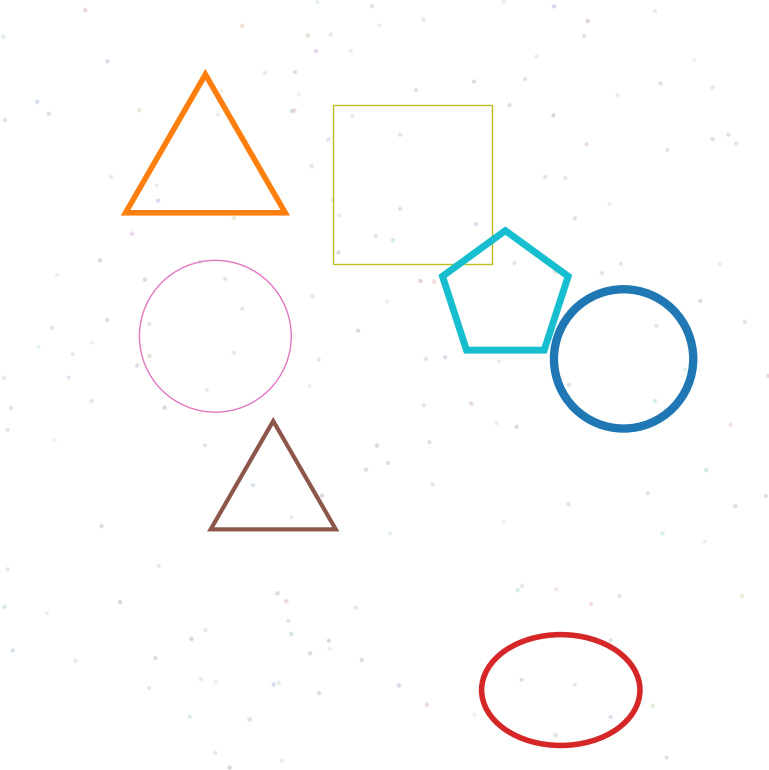[{"shape": "circle", "thickness": 3, "radius": 0.45, "center": [0.81, 0.534]}, {"shape": "triangle", "thickness": 2, "radius": 0.6, "center": [0.267, 0.784]}, {"shape": "oval", "thickness": 2, "radius": 0.51, "center": [0.728, 0.104]}, {"shape": "triangle", "thickness": 1.5, "radius": 0.47, "center": [0.355, 0.359]}, {"shape": "circle", "thickness": 0.5, "radius": 0.49, "center": [0.28, 0.563]}, {"shape": "square", "thickness": 0.5, "radius": 0.52, "center": [0.536, 0.76]}, {"shape": "pentagon", "thickness": 2.5, "radius": 0.43, "center": [0.656, 0.615]}]